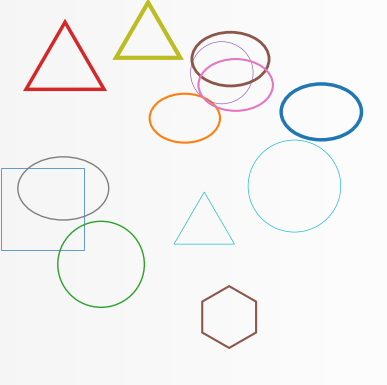[{"shape": "square", "thickness": 0.5, "radius": 0.53, "center": [0.11, 0.458]}, {"shape": "oval", "thickness": 2.5, "radius": 0.52, "center": [0.829, 0.709]}, {"shape": "oval", "thickness": 1.5, "radius": 0.45, "center": [0.477, 0.693]}, {"shape": "circle", "thickness": 1, "radius": 0.56, "center": [0.261, 0.313]}, {"shape": "triangle", "thickness": 2.5, "radius": 0.58, "center": [0.168, 0.826]}, {"shape": "circle", "thickness": 0.5, "radius": 0.4, "center": [0.572, 0.811]}, {"shape": "oval", "thickness": 2, "radius": 0.5, "center": [0.595, 0.847]}, {"shape": "hexagon", "thickness": 1.5, "radius": 0.4, "center": [0.591, 0.177]}, {"shape": "oval", "thickness": 1.5, "radius": 0.48, "center": [0.608, 0.779]}, {"shape": "oval", "thickness": 1, "radius": 0.59, "center": [0.163, 0.511]}, {"shape": "triangle", "thickness": 3, "radius": 0.48, "center": [0.382, 0.898]}, {"shape": "circle", "thickness": 0.5, "radius": 0.6, "center": [0.76, 0.517]}, {"shape": "triangle", "thickness": 0.5, "radius": 0.45, "center": [0.527, 0.411]}]